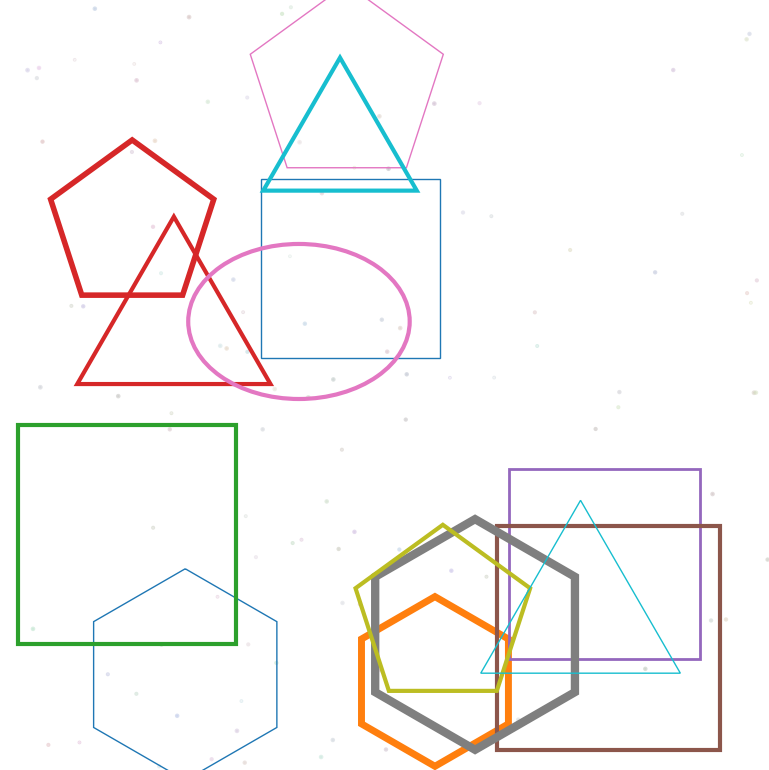[{"shape": "hexagon", "thickness": 0.5, "radius": 0.69, "center": [0.241, 0.124]}, {"shape": "square", "thickness": 0.5, "radius": 0.58, "center": [0.455, 0.651]}, {"shape": "hexagon", "thickness": 2.5, "radius": 0.55, "center": [0.565, 0.115]}, {"shape": "square", "thickness": 1.5, "radius": 0.71, "center": [0.165, 0.306]}, {"shape": "pentagon", "thickness": 2, "radius": 0.56, "center": [0.172, 0.707]}, {"shape": "triangle", "thickness": 1.5, "radius": 0.72, "center": [0.226, 0.574]}, {"shape": "square", "thickness": 1, "radius": 0.62, "center": [0.785, 0.267]}, {"shape": "square", "thickness": 1.5, "radius": 0.73, "center": [0.79, 0.171]}, {"shape": "oval", "thickness": 1.5, "radius": 0.72, "center": [0.388, 0.582]}, {"shape": "pentagon", "thickness": 0.5, "radius": 0.66, "center": [0.45, 0.889]}, {"shape": "hexagon", "thickness": 3, "radius": 0.75, "center": [0.617, 0.176]}, {"shape": "pentagon", "thickness": 1.5, "radius": 0.6, "center": [0.575, 0.199]}, {"shape": "triangle", "thickness": 0.5, "radius": 0.75, "center": [0.754, 0.201]}, {"shape": "triangle", "thickness": 1.5, "radius": 0.58, "center": [0.442, 0.81]}]